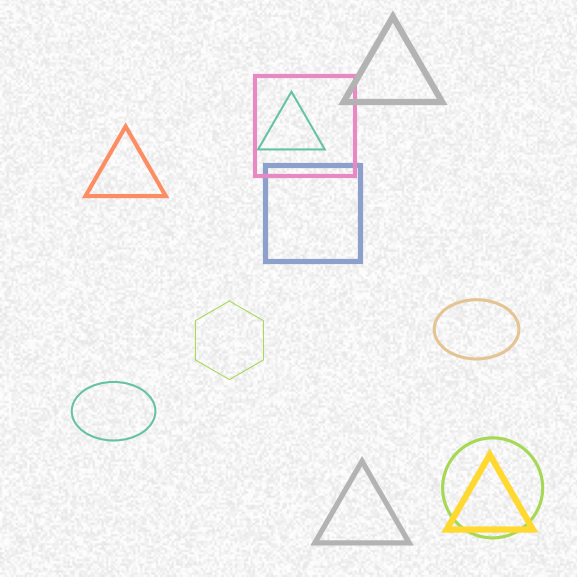[{"shape": "oval", "thickness": 1, "radius": 0.36, "center": [0.197, 0.287]}, {"shape": "triangle", "thickness": 1, "radius": 0.33, "center": [0.505, 0.774]}, {"shape": "triangle", "thickness": 2, "radius": 0.4, "center": [0.218, 0.7]}, {"shape": "square", "thickness": 2.5, "radius": 0.41, "center": [0.541, 0.63]}, {"shape": "square", "thickness": 2, "radius": 0.43, "center": [0.528, 0.78]}, {"shape": "circle", "thickness": 1.5, "radius": 0.43, "center": [0.853, 0.154]}, {"shape": "hexagon", "thickness": 0.5, "radius": 0.34, "center": [0.397, 0.41]}, {"shape": "triangle", "thickness": 3, "radius": 0.43, "center": [0.848, 0.125]}, {"shape": "oval", "thickness": 1.5, "radius": 0.37, "center": [0.825, 0.429]}, {"shape": "triangle", "thickness": 3, "radius": 0.49, "center": [0.68, 0.872]}, {"shape": "triangle", "thickness": 2.5, "radius": 0.47, "center": [0.627, 0.106]}]